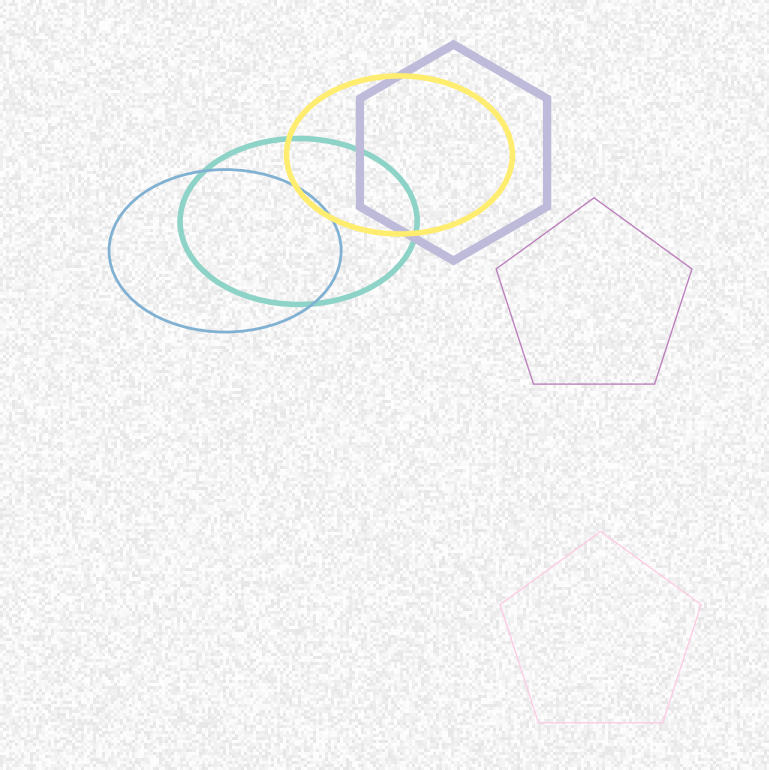[{"shape": "oval", "thickness": 2, "radius": 0.77, "center": [0.388, 0.712]}, {"shape": "hexagon", "thickness": 3, "radius": 0.7, "center": [0.589, 0.802]}, {"shape": "oval", "thickness": 1, "radius": 0.75, "center": [0.292, 0.674]}, {"shape": "pentagon", "thickness": 0.5, "radius": 0.69, "center": [0.78, 0.172]}, {"shape": "pentagon", "thickness": 0.5, "radius": 0.67, "center": [0.771, 0.609]}, {"shape": "oval", "thickness": 2, "radius": 0.73, "center": [0.519, 0.799]}]